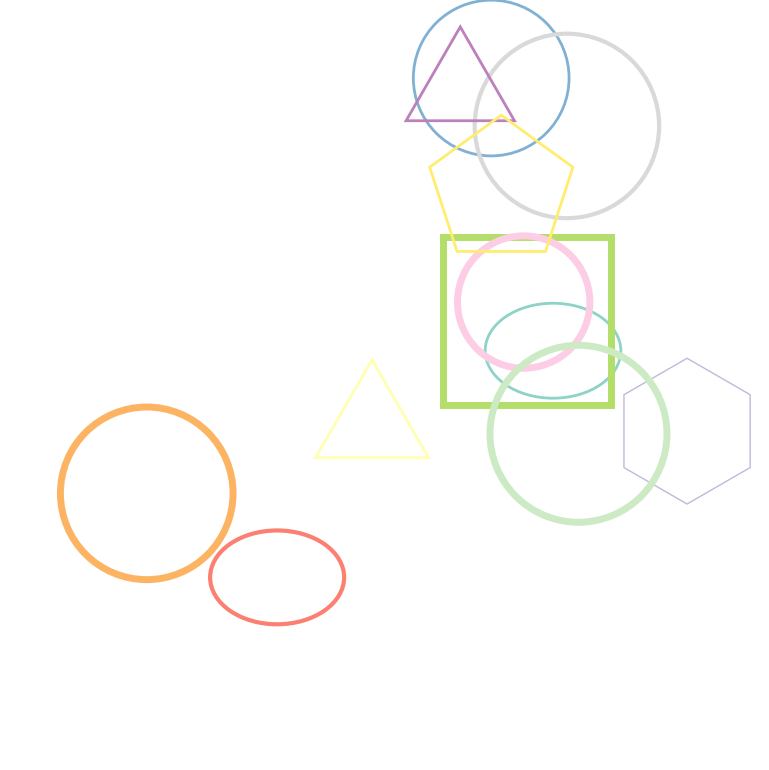[{"shape": "oval", "thickness": 1, "radius": 0.44, "center": [0.718, 0.545]}, {"shape": "triangle", "thickness": 1, "radius": 0.42, "center": [0.483, 0.448]}, {"shape": "hexagon", "thickness": 0.5, "radius": 0.47, "center": [0.892, 0.44]}, {"shape": "oval", "thickness": 1.5, "radius": 0.44, "center": [0.36, 0.25]}, {"shape": "circle", "thickness": 1, "radius": 0.51, "center": [0.638, 0.899]}, {"shape": "circle", "thickness": 2.5, "radius": 0.56, "center": [0.191, 0.359]}, {"shape": "square", "thickness": 2.5, "radius": 0.55, "center": [0.684, 0.583]}, {"shape": "circle", "thickness": 2.5, "radius": 0.43, "center": [0.68, 0.608]}, {"shape": "circle", "thickness": 1.5, "radius": 0.6, "center": [0.736, 0.836]}, {"shape": "triangle", "thickness": 1, "radius": 0.41, "center": [0.598, 0.884]}, {"shape": "circle", "thickness": 2.5, "radius": 0.57, "center": [0.751, 0.437]}, {"shape": "pentagon", "thickness": 1, "radius": 0.49, "center": [0.651, 0.753]}]